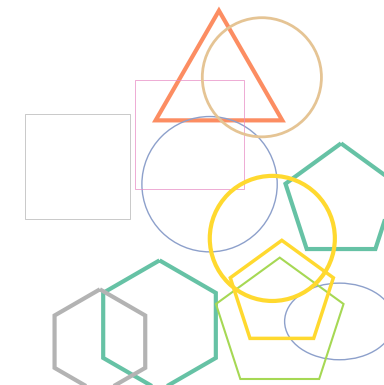[{"shape": "pentagon", "thickness": 3, "radius": 0.76, "center": [0.886, 0.476]}, {"shape": "hexagon", "thickness": 3, "radius": 0.84, "center": [0.414, 0.155]}, {"shape": "triangle", "thickness": 3, "radius": 0.95, "center": [0.569, 0.782]}, {"shape": "oval", "thickness": 1, "radius": 0.71, "center": [0.881, 0.165]}, {"shape": "circle", "thickness": 1, "radius": 0.88, "center": [0.544, 0.522]}, {"shape": "square", "thickness": 0.5, "radius": 0.71, "center": [0.493, 0.651]}, {"shape": "pentagon", "thickness": 1.5, "radius": 0.87, "center": [0.727, 0.157]}, {"shape": "circle", "thickness": 3, "radius": 0.81, "center": [0.707, 0.381]}, {"shape": "pentagon", "thickness": 2.5, "radius": 0.7, "center": [0.732, 0.235]}, {"shape": "circle", "thickness": 2, "radius": 0.77, "center": [0.68, 0.799]}, {"shape": "hexagon", "thickness": 3, "radius": 0.68, "center": [0.259, 0.113]}, {"shape": "square", "thickness": 0.5, "radius": 0.68, "center": [0.2, 0.567]}]